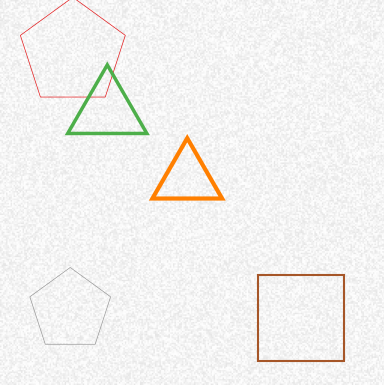[{"shape": "pentagon", "thickness": 0.5, "radius": 0.72, "center": [0.189, 0.864]}, {"shape": "triangle", "thickness": 2.5, "radius": 0.59, "center": [0.279, 0.713]}, {"shape": "triangle", "thickness": 3, "radius": 0.52, "center": [0.486, 0.537]}, {"shape": "square", "thickness": 1.5, "radius": 0.56, "center": [0.782, 0.175]}, {"shape": "pentagon", "thickness": 0.5, "radius": 0.55, "center": [0.182, 0.195]}]